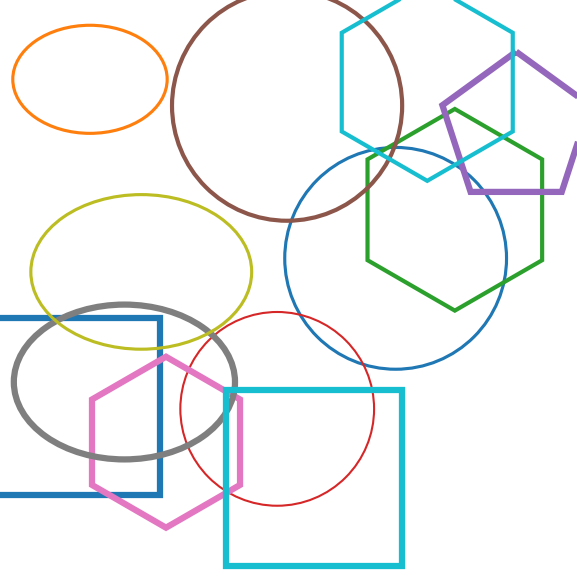[{"shape": "circle", "thickness": 1.5, "radius": 0.96, "center": [0.685, 0.552]}, {"shape": "square", "thickness": 3, "radius": 0.77, "center": [0.123, 0.295]}, {"shape": "oval", "thickness": 1.5, "radius": 0.67, "center": [0.156, 0.862]}, {"shape": "hexagon", "thickness": 2, "radius": 0.87, "center": [0.788, 0.636]}, {"shape": "circle", "thickness": 1, "radius": 0.84, "center": [0.48, 0.291]}, {"shape": "pentagon", "thickness": 3, "radius": 0.67, "center": [0.894, 0.775]}, {"shape": "circle", "thickness": 2, "radius": 1.0, "center": [0.497, 0.816]}, {"shape": "hexagon", "thickness": 3, "radius": 0.74, "center": [0.287, 0.233]}, {"shape": "oval", "thickness": 3, "radius": 0.96, "center": [0.215, 0.338]}, {"shape": "oval", "thickness": 1.5, "radius": 0.96, "center": [0.245, 0.528]}, {"shape": "hexagon", "thickness": 2, "radius": 0.85, "center": [0.74, 0.857]}, {"shape": "square", "thickness": 3, "radius": 0.76, "center": [0.544, 0.172]}]